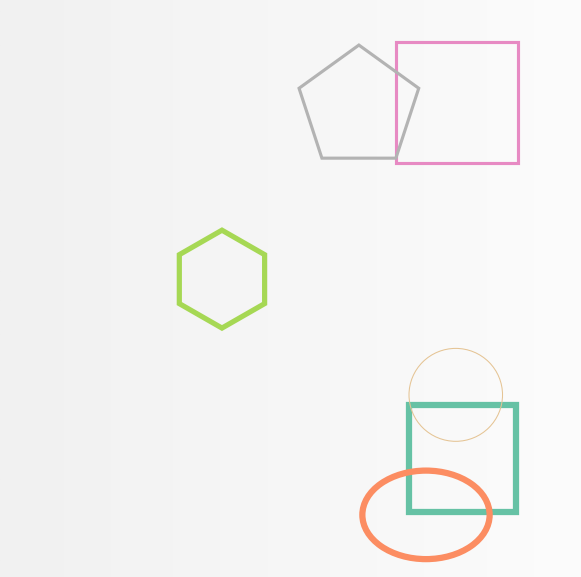[{"shape": "square", "thickness": 3, "radius": 0.46, "center": [0.796, 0.205]}, {"shape": "oval", "thickness": 3, "radius": 0.55, "center": [0.733, 0.108]}, {"shape": "square", "thickness": 1.5, "radius": 0.52, "center": [0.786, 0.821]}, {"shape": "hexagon", "thickness": 2.5, "radius": 0.42, "center": [0.382, 0.516]}, {"shape": "circle", "thickness": 0.5, "radius": 0.4, "center": [0.784, 0.315]}, {"shape": "pentagon", "thickness": 1.5, "radius": 0.54, "center": [0.617, 0.813]}]